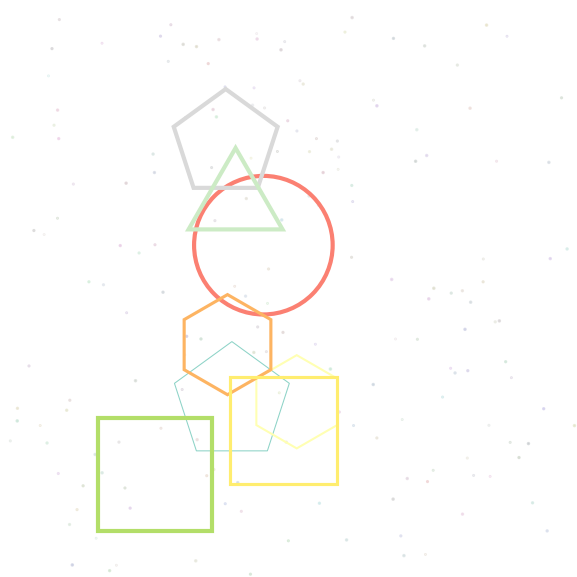[{"shape": "pentagon", "thickness": 0.5, "radius": 0.52, "center": [0.402, 0.303]}, {"shape": "hexagon", "thickness": 1, "radius": 0.4, "center": [0.514, 0.303]}, {"shape": "circle", "thickness": 2, "radius": 0.6, "center": [0.456, 0.575]}, {"shape": "hexagon", "thickness": 1.5, "radius": 0.43, "center": [0.394, 0.402]}, {"shape": "square", "thickness": 2, "radius": 0.49, "center": [0.268, 0.178]}, {"shape": "pentagon", "thickness": 2, "radius": 0.47, "center": [0.391, 0.75]}, {"shape": "triangle", "thickness": 2, "radius": 0.47, "center": [0.408, 0.649]}, {"shape": "square", "thickness": 1.5, "radius": 0.46, "center": [0.49, 0.254]}]